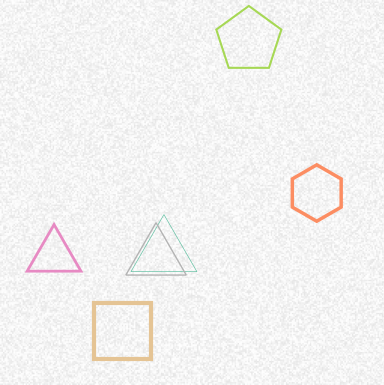[{"shape": "triangle", "thickness": 0.5, "radius": 0.49, "center": [0.426, 0.344]}, {"shape": "hexagon", "thickness": 2.5, "radius": 0.37, "center": [0.823, 0.499]}, {"shape": "triangle", "thickness": 2, "radius": 0.4, "center": [0.14, 0.336]}, {"shape": "pentagon", "thickness": 1.5, "radius": 0.44, "center": [0.646, 0.896]}, {"shape": "square", "thickness": 3, "radius": 0.36, "center": [0.318, 0.141]}, {"shape": "triangle", "thickness": 1, "radius": 0.45, "center": [0.405, 0.331]}]